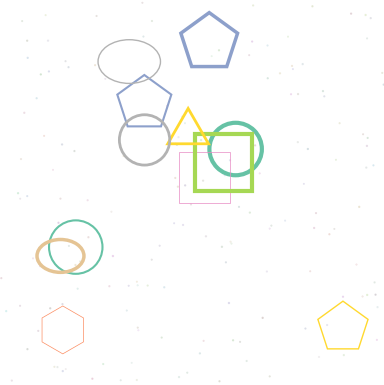[{"shape": "circle", "thickness": 1.5, "radius": 0.35, "center": [0.197, 0.358]}, {"shape": "circle", "thickness": 3, "radius": 0.34, "center": [0.612, 0.613]}, {"shape": "hexagon", "thickness": 0.5, "radius": 0.31, "center": [0.163, 0.143]}, {"shape": "pentagon", "thickness": 1.5, "radius": 0.37, "center": [0.375, 0.731]}, {"shape": "pentagon", "thickness": 2.5, "radius": 0.39, "center": [0.543, 0.89]}, {"shape": "square", "thickness": 0.5, "radius": 0.33, "center": [0.531, 0.539]}, {"shape": "square", "thickness": 3, "radius": 0.37, "center": [0.58, 0.578]}, {"shape": "triangle", "thickness": 2, "radius": 0.31, "center": [0.489, 0.657]}, {"shape": "pentagon", "thickness": 1, "radius": 0.34, "center": [0.891, 0.149]}, {"shape": "oval", "thickness": 2.5, "radius": 0.3, "center": [0.157, 0.335]}, {"shape": "oval", "thickness": 1, "radius": 0.41, "center": [0.336, 0.84]}, {"shape": "circle", "thickness": 2, "radius": 0.33, "center": [0.375, 0.637]}]